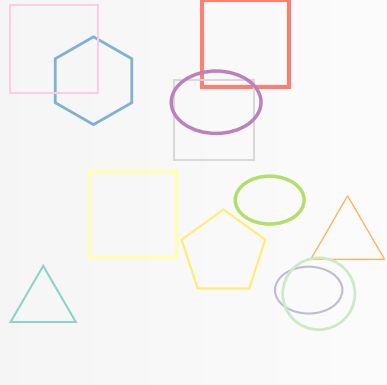[{"shape": "triangle", "thickness": 1.5, "radius": 0.49, "center": [0.112, 0.212]}, {"shape": "square", "thickness": 2.5, "radius": 0.56, "center": [0.341, 0.445]}, {"shape": "oval", "thickness": 1.5, "radius": 0.43, "center": [0.797, 0.246]}, {"shape": "square", "thickness": 3, "radius": 0.56, "center": [0.633, 0.887]}, {"shape": "hexagon", "thickness": 2, "radius": 0.57, "center": [0.241, 0.79]}, {"shape": "triangle", "thickness": 1, "radius": 0.55, "center": [0.897, 0.381]}, {"shape": "oval", "thickness": 2.5, "radius": 0.44, "center": [0.696, 0.48]}, {"shape": "square", "thickness": 1.5, "radius": 0.57, "center": [0.14, 0.873]}, {"shape": "square", "thickness": 1.5, "radius": 0.52, "center": [0.552, 0.688]}, {"shape": "oval", "thickness": 2.5, "radius": 0.58, "center": [0.558, 0.734]}, {"shape": "circle", "thickness": 2, "radius": 0.47, "center": [0.823, 0.237]}, {"shape": "pentagon", "thickness": 1.5, "radius": 0.57, "center": [0.577, 0.342]}]